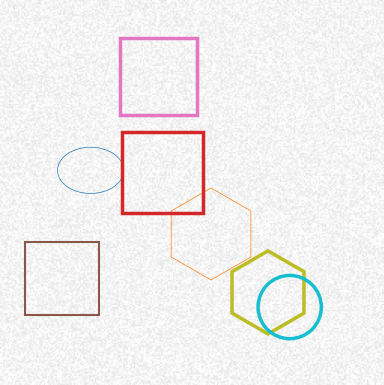[{"shape": "oval", "thickness": 0.5, "radius": 0.43, "center": [0.235, 0.558]}, {"shape": "hexagon", "thickness": 0.5, "radius": 0.6, "center": [0.548, 0.392]}, {"shape": "square", "thickness": 2.5, "radius": 0.53, "center": [0.422, 0.552]}, {"shape": "square", "thickness": 1.5, "radius": 0.48, "center": [0.162, 0.277]}, {"shape": "square", "thickness": 2.5, "radius": 0.5, "center": [0.412, 0.8]}, {"shape": "hexagon", "thickness": 2.5, "radius": 0.54, "center": [0.696, 0.241]}, {"shape": "circle", "thickness": 2.5, "radius": 0.41, "center": [0.752, 0.202]}]